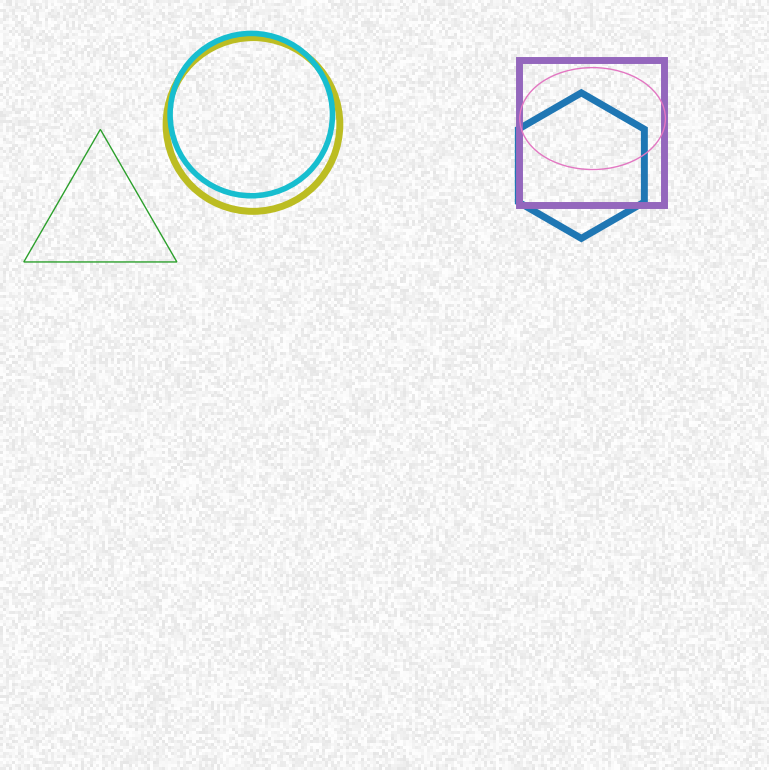[{"shape": "hexagon", "thickness": 2.5, "radius": 0.47, "center": [0.755, 0.785]}, {"shape": "triangle", "thickness": 0.5, "radius": 0.57, "center": [0.13, 0.717]}, {"shape": "square", "thickness": 2.5, "radius": 0.47, "center": [0.769, 0.828]}, {"shape": "oval", "thickness": 0.5, "radius": 0.47, "center": [0.77, 0.846]}, {"shape": "circle", "thickness": 2.5, "radius": 0.56, "center": [0.329, 0.838]}, {"shape": "circle", "thickness": 2, "radius": 0.53, "center": [0.326, 0.851]}]